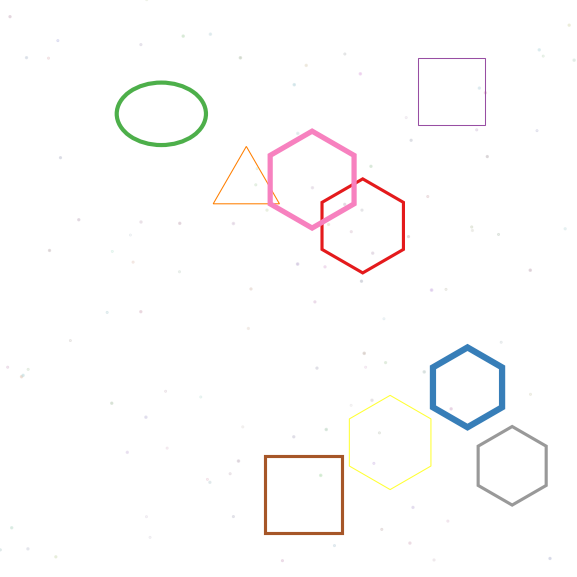[{"shape": "hexagon", "thickness": 1.5, "radius": 0.41, "center": [0.628, 0.608]}, {"shape": "hexagon", "thickness": 3, "radius": 0.35, "center": [0.81, 0.328]}, {"shape": "oval", "thickness": 2, "radius": 0.39, "center": [0.279, 0.802]}, {"shape": "square", "thickness": 0.5, "radius": 0.29, "center": [0.781, 0.841]}, {"shape": "triangle", "thickness": 0.5, "radius": 0.33, "center": [0.427, 0.679]}, {"shape": "hexagon", "thickness": 0.5, "radius": 0.41, "center": [0.676, 0.233]}, {"shape": "square", "thickness": 1.5, "radius": 0.33, "center": [0.526, 0.143]}, {"shape": "hexagon", "thickness": 2.5, "radius": 0.42, "center": [0.54, 0.688]}, {"shape": "hexagon", "thickness": 1.5, "radius": 0.34, "center": [0.887, 0.193]}]